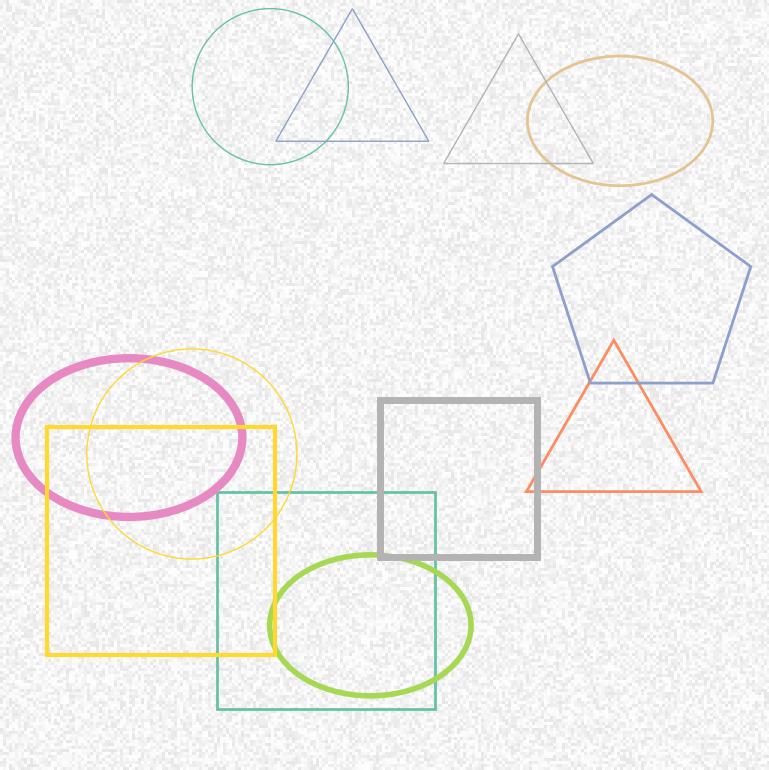[{"shape": "square", "thickness": 1, "radius": 0.71, "center": [0.424, 0.22]}, {"shape": "circle", "thickness": 0.5, "radius": 0.51, "center": [0.351, 0.887]}, {"shape": "triangle", "thickness": 1, "radius": 0.66, "center": [0.797, 0.427]}, {"shape": "triangle", "thickness": 0.5, "radius": 0.57, "center": [0.458, 0.874]}, {"shape": "pentagon", "thickness": 1, "radius": 0.68, "center": [0.846, 0.612]}, {"shape": "oval", "thickness": 3, "radius": 0.74, "center": [0.168, 0.432]}, {"shape": "oval", "thickness": 2, "radius": 0.65, "center": [0.481, 0.188]}, {"shape": "square", "thickness": 1.5, "radius": 0.74, "center": [0.209, 0.297]}, {"shape": "circle", "thickness": 0.5, "radius": 0.68, "center": [0.249, 0.41]}, {"shape": "oval", "thickness": 1, "radius": 0.6, "center": [0.805, 0.843]}, {"shape": "triangle", "thickness": 0.5, "radius": 0.56, "center": [0.673, 0.844]}, {"shape": "square", "thickness": 2.5, "radius": 0.51, "center": [0.595, 0.379]}]